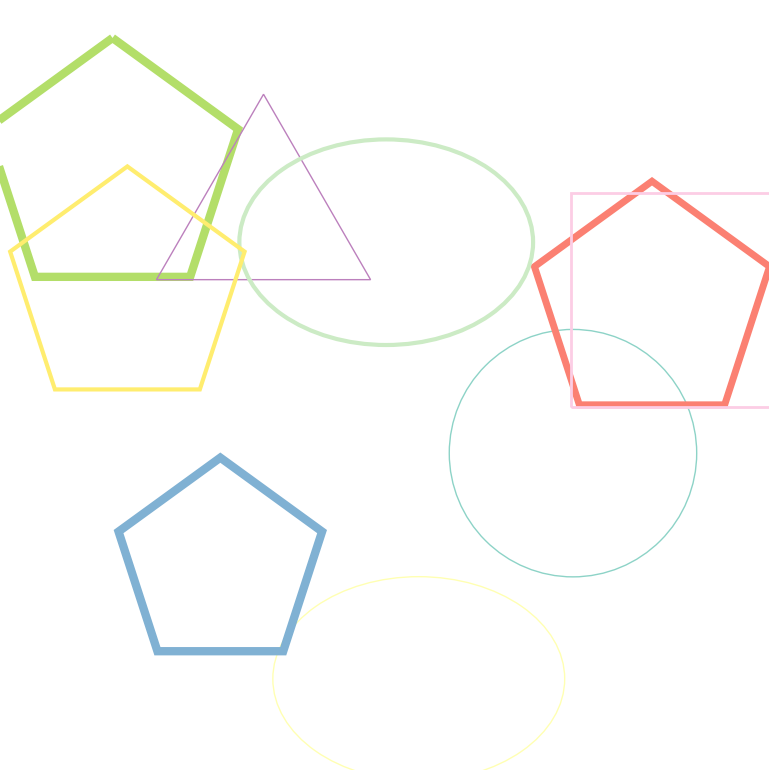[{"shape": "circle", "thickness": 0.5, "radius": 0.8, "center": [0.744, 0.411]}, {"shape": "oval", "thickness": 0.5, "radius": 0.95, "center": [0.544, 0.118]}, {"shape": "pentagon", "thickness": 2.5, "radius": 0.8, "center": [0.847, 0.604]}, {"shape": "pentagon", "thickness": 3, "radius": 0.69, "center": [0.286, 0.267]}, {"shape": "pentagon", "thickness": 3, "radius": 0.86, "center": [0.146, 0.779]}, {"shape": "square", "thickness": 1, "radius": 0.7, "center": [0.881, 0.61]}, {"shape": "triangle", "thickness": 0.5, "radius": 0.8, "center": [0.342, 0.717]}, {"shape": "oval", "thickness": 1.5, "radius": 0.95, "center": [0.502, 0.685]}, {"shape": "pentagon", "thickness": 1.5, "radius": 0.8, "center": [0.165, 0.624]}]